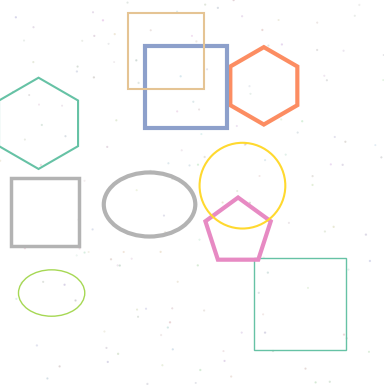[{"shape": "hexagon", "thickness": 1.5, "radius": 0.59, "center": [0.1, 0.68]}, {"shape": "square", "thickness": 1, "radius": 0.6, "center": [0.779, 0.21]}, {"shape": "hexagon", "thickness": 3, "radius": 0.5, "center": [0.685, 0.777]}, {"shape": "square", "thickness": 3, "radius": 0.53, "center": [0.484, 0.774]}, {"shape": "pentagon", "thickness": 3, "radius": 0.45, "center": [0.618, 0.398]}, {"shape": "oval", "thickness": 1, "radius": 0.43, "center": [0.134, 0.239]}, {"shape": "circle", "thickness": 1.5, "radius": 0.56, "center": [0.63, 0.518]}, {"shape": "square", "thickness": 1.5, "radius": 0.49, "center": [0.432, 0.869]}, {"shape": "oval", "thickness": 3, "radius": 0.59, "center": [0.388, 0.469]}, {"shape": "square", "thickness": 2.5, "radius": 0.45, "center": [0.117, 0.449]}]